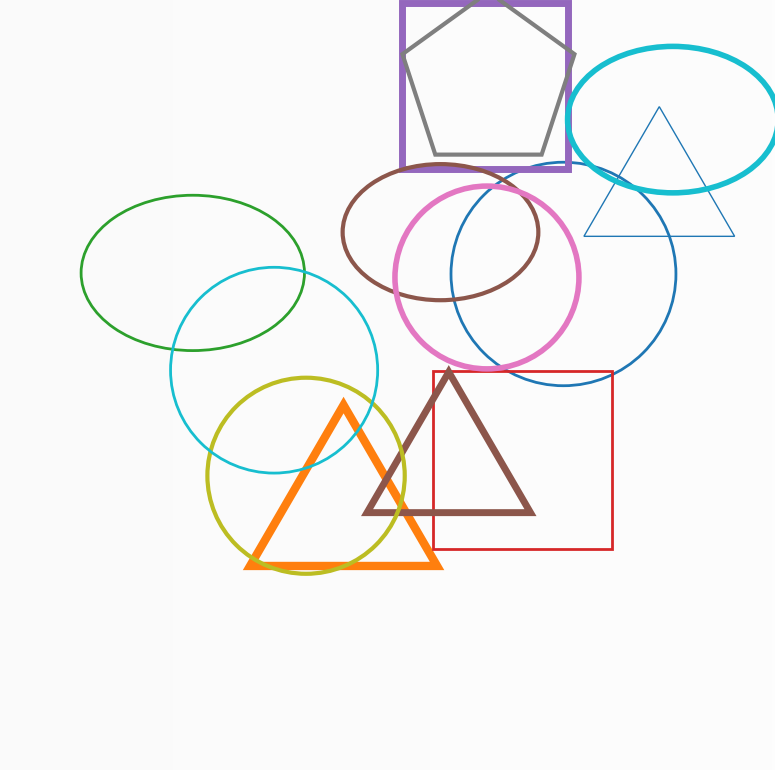[{"shape": "triangle", "thickness": 0.5, "radius": 0.56, "center": [0.851, 0.749]}, {"shape": "circle", "thickness": 1, "radius": 0.73, "center": [0.727, 0.644]}, {"shape": "triangle", "thickness": 3, "radius": 0.7, "center": [0.443, 0.335]}, {"shape": "oval", "thickness": 1, "radius": 0.72, "center": [0.249, 0.646]}, {"shape": "square", "thickness": 1, "radius": 0.58, "center": [0.675, 0.403]}, {"shape": "square", "thickness": 2.5, "radius": 0.54, "center": [0.626, 0.888]}, {"shape": "triangle", "thickness": 2.5, "radius": 0.61, "center": [0.579, 0.395]}, {"shape": "oval", "thickness": 1.5, "radius": 0.63, "center": [0.568, 0.698]}, {"shape": "circle", "thickness": 2, "radius": 0.59, "center": [0.628, 0.64]}, {"shape": "pentagon", "thickness": 1.5, "radius": 0.58, "center": [0.63, 0.894]}, {"shape": "circle", "thickness": 1.5, "radius": 0.64, "center": [0.395, 0.382]}, {"shape": "oval", "thickness": 2, "radius": 0.68, "center": [0.868, 0.845]}, {"shape": "circle", "thickness": 1, "radius": 0.67, "center": [0.354, 0.519]}]